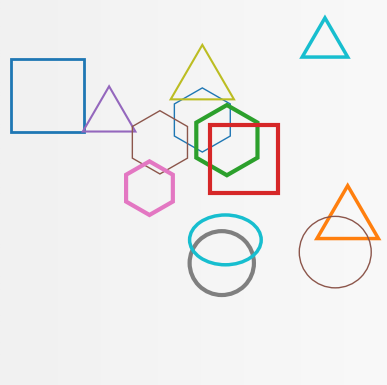[{"shape": "square", "thickness": 2, "radius": 0.47, "center": [0.123, 0.752]}, {"shape": "hexagon", "thickness": 1, "radius": 0.42, "center": [0.522, 0.688]}, {"shape": "triangle", "thickness": 2.5, "radius": 0.46, "center": [0.897, 0.426]}, {"shape": "hexagon", "thickness": 3, "radius": 0.46, "center": [0.586, 0.636]}, {"shape": "square", "thickness": 3, "radius": 0.44, "center": [0.631, 0.587]}, {"shape": "triangle", "thickness": 1.5, "radius": 0.39, "center": [0.282, 0.698]}, {"shape": "hexagon", "thickness": 1, "radius": 0.41, "center": [0.413, 0.63]}, {"shape": "circle", "thickness": 1, "radius": 0.46, "center": [0.865, 0.345]}, {"shape": "hexagon", "thickness": 3, "radius": 0.35, "center": [0.386, 0.511]}, {"shape": "circle", "thickness": 3, "radius": 0.41, "center": [0.572, 0.317]}, {"shape": "triangle", "thickness": 1.5, "radius": 0.47, "center": [0.522, 0.789]}, {"shape": "triangle", "thickness": 2.5, "radius": 0.34, "center": [0.839, 0.886]}, {"shape": "oval", "thickness": 2.5, "radius": 0.46, "center": [0.582, 0.377]}]